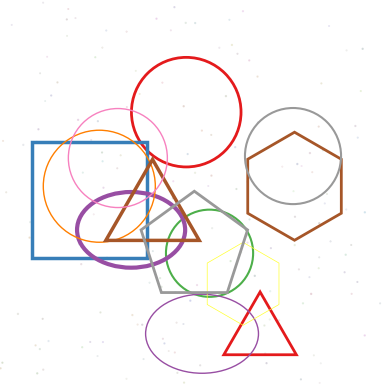[{"shape": "triangle", "thickness": 2, "radius": 0.54, "center": [0.676, 0.133]}, {"shape": "circle", "thickness": 2, "radius": 0.71, "center": [0.484, 0.709]}, {"shape": "square", "thickness": 2.5, "radius": 0.75, "center": [0.232, 0.48]}, {"shape": "circle", "thickness": 1.5, "radius": 0.57, "center": [0.544, 0.342]}, {"shape": "oval", "thickness": 1, "radius": 0.73, "center": [0.525, 0.133]}, {"shape": "oval", "thickness": 3, "radius": 0.7, "center": [0.341, 0.403]}, {"shape": "circle", "thickness": 1, "radius": 0.73, "center": [0.258, 0.516]}, {"shape": "hexagon", "thickness": 0.5, "radius": 0.54, "center": [0.631, 0.263]}, {"shape": "hexagon", "thickness": 2, "radius": 0.7, "center": [0.765, 0.516]}, {"shape": "triangle", "thickness": 2.5, "radius": 0.7, "center": [0.396, 0.446]}, {"shape": "circle", "thickness": 1, "radius": 0.64, "center": [0.306, 0.59]}, {"shape": "pentagon", "thickness": 2, "radius": 0.73, "center": [0.505, 0.358]}, {"shape": "circle", "thickness": 1.5, "radius": 0.62, "center": [0.761, 0.595]}]